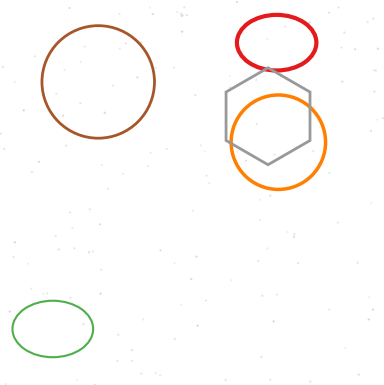[{"shape": "oval", "thickness": 3, "radius": 0.52, "center": [0.719, 0.889]}, {"shape": "oval", "thickness": 1.5, "radius": 0.52, "center": [0.137, 0.146]}, {"shape": "circle", "thickness": 2.5, "radius": 0.61, "center": [0.723, 0.631]}, {"shape": "circle", "thickness": 2, "radius": 0.73, "center": [0.255, 0.787]}, {"shape": "hexagon", "thickness": 2, "radius": 0.63, "center": [0.696, 0.698]}]